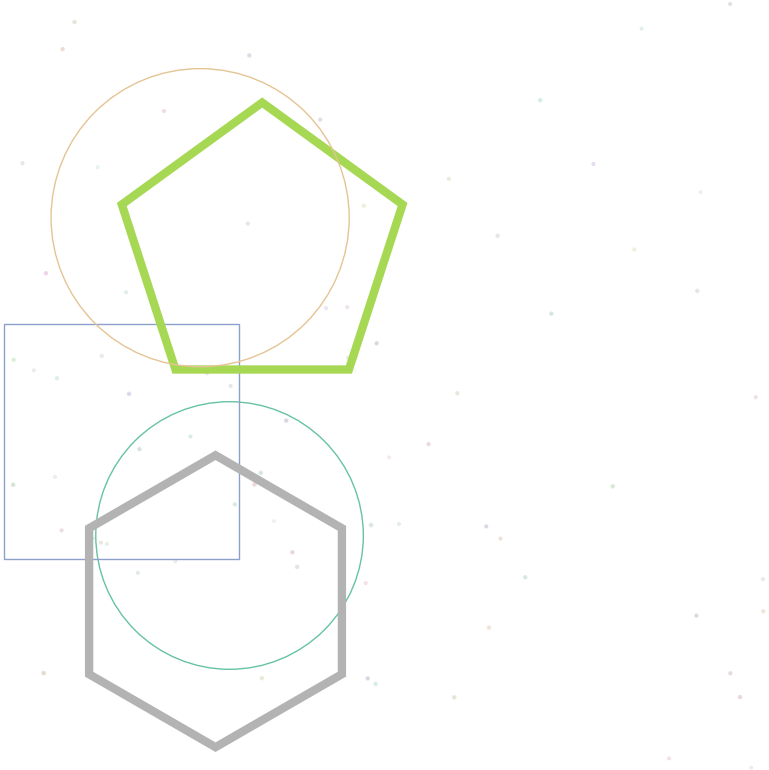[{"shape": "circle", "thickness": 0.5, "radius": 0.87, "center": [0.298, 0.305]}, {"shape": "square", "thickness": 0.5, "radius": 0.76, "center": [0.158, 0.426]}, {"shape": "pentagon", "thickness": 3, "radius": 0.96, "center": [0.34, 0.675]}, {"shape": "circle", "thickness": 0.5, "radius": 0.97, "center": [0.26, 0.717]}, {"shape": "hexagon", "thickness": 3, "radius": 0.95, "center": [0.28, 0.219]}]